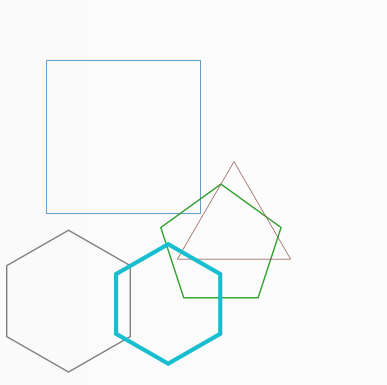[{"shape": "square", "thickness": 0.5, "radius": 1.0, "center": [0.317, 0.645]}, {"shape": "pentagon", "thickness": 1, "radius": 0.82, "center": [0.57, 0.359]}, {"shape": "triangle", "thickness": 0.5, "radius": 0.84, "center": [0.604, 0.411]}, {"shape": "hexagon", "thickness": 1, "radius": 0.92, "center": [0.177, 0.218]}, {"shape": "hexagon", "thickness": 3, "radius": 0.78, "center": [0.434, 0.211]}]